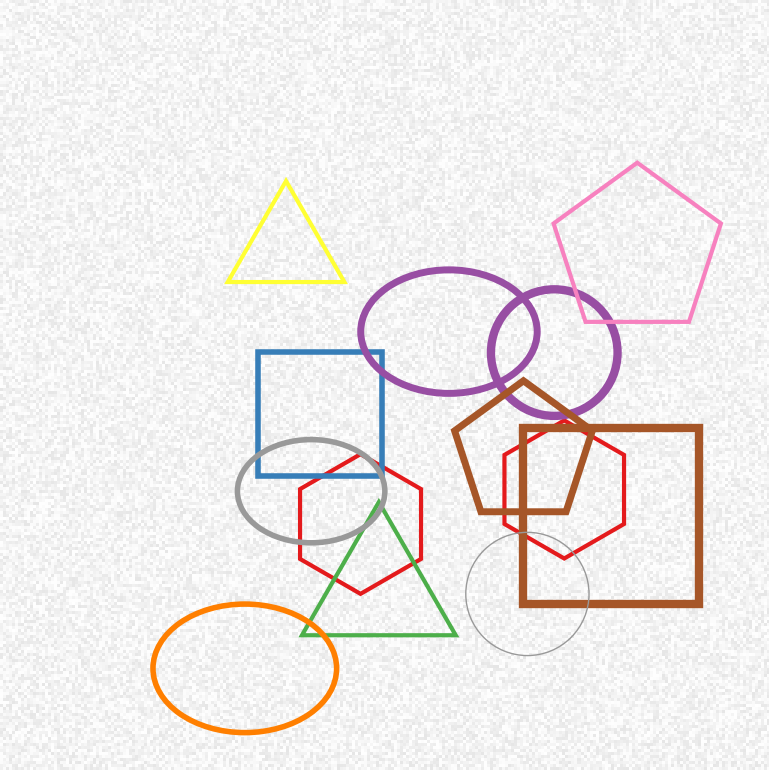[{"shape": "hexagon", "thickness": 1.5, "radius": 0.45, "center": [0.468, 0.319]}, {"shape": "hexagon", "thickness": 1.5, "radius": 0.45, "center": [0.733, 0.364]}, {"shape": "square", "thickness": 2, "radius": 0.4, "center": [0.416, 0.463]}, {"shape": "triangle", "thickness": 1.5, "radius": 0.58, "center": [0.492, 0.233]}, {"shape": "oval", "thickness": 2.5, "radius": 0.57, "center": [0.583, 0.569]}, {"shape": "circle", "thickness": 3, "radius": 0.41, "center": [0.72, 0.542]}, {"shape": "oval", "thickness": 2, "radius": 0.6, "center": [0.318, 0.132]}, {"shape": "triangle", "thickness": 1.5, "radius": 0.44, "center": [0.371, 0.677]}, {"shape": "pentagon", "thickness": 2.5, "radius": 0.47, "center": [0.68, 0.411]}, {"shape": "square", "thickness": 3, "radius": 0.57, "center": [0.793, 0.33]}, {"shape": "pentagon", "thickness": 1.5, "radius": 0.57, "center": [0.828, 0.674]}, {"shape": "circle", "thickness": 0.5, "radius": 0.4, "center": [0.685, 0.229]}, {"shape": "oval", "thickness": 2, "radius": 0.48, "center": [0.404, 0.362]}]